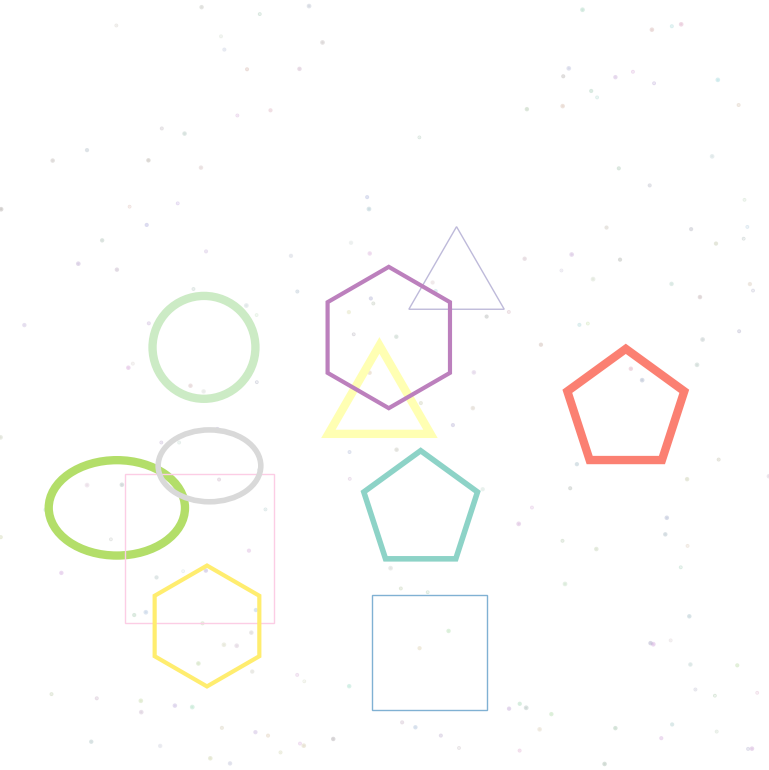[{"shape": "pentagon", "thickness": 2, "radius": 0.39, "center": [0.546, 0.337]}, {"shape": "triangle", "thickness": 3, "radius": 0.38, "center": [0.493, 0.475]}, {"shape": "triangle", "thickness": 0.5, "radius": 0.36, "center": [0.593, 0.634]}, {"shape": "pentagon", "thickness": 3, "radius": 0.4, "center": [0.813, 0.467]}, {"shape": "square", "thickness": 0.5, "radius": 0.37, "center": [0.558, 0.152]}, {"shape": "oval", "thickness": 3, "radius": 0.44, "center": [0.152, 0.34]}, {"shape": "square", "thickness": 0.5, "radius": 0.48, "center": [0.259, 0.288]}, {"shape": "oval", "thickness": 2, "radius": 0.33, "center": [0.272, 0.395]}, {"shape": "hexagon", "thickness": 1.5, "radius": 0.46, "center": [0.505, 0.562]}, {"shape": "circle", "thickness": 3, "radius": 0.33, "center": [0.265, 0.549]}, {"shape": "hexagon", "thickness": 1.5, "radius": 0.39, "center": [0.269, 0.187]}]